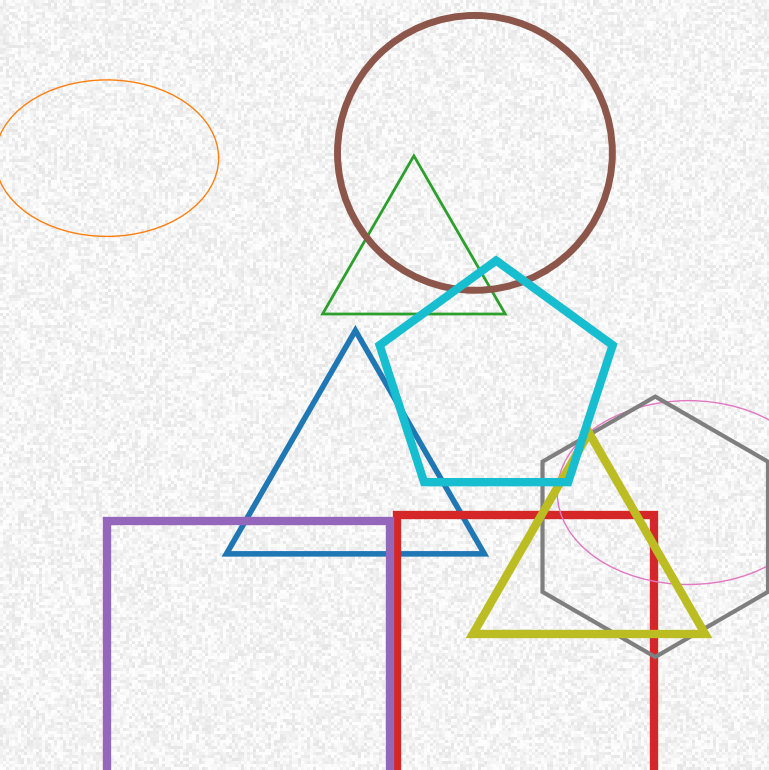[{"shape": "triangle", "thickness": 2, "radius": 0.97, "center": [0.462, 0.377]}, {"shape": "oval", "thickness": 0.5, "radius": 0.73, "center": [0.139, 0.795]}, {"shape": "triangle", "thickness": 1, "radius": 0.68, "center": [0.538, 0.661]}, {"shape": "square", "thickness": 3, "radius": 0.84, "center": [0.683, 0.163]}, {"shape": "square", "thickness": 3, "radius": 0.92, "center": [0.323, 0.139]}, {"shape": "circle", "thickness": 2.5, "radius": 0.89, "center": [0.617, 0.801]}, {"shape": "oval", "thickness": 0.5, "radius": 0.85, "center": [0.894, 0.36]}, {"shape": "hexagon", "thickness": 1.5, "radius": 0.85, "center": [0.851, 0.316]}, {"shape": "triangle", "thickness": 3, "radius": 0.87, "center": [0.765, 0.264]}, {"shape": "pentagon", "thickness": 3, "radius": 0.8, "center": [0.644, 0.503]}]